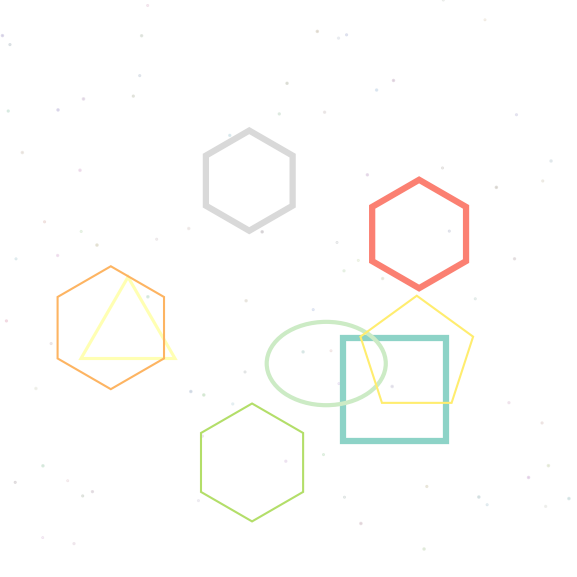[{"shape": "square", "thickness": 3, "radius": 0.45, "center": [0.682, 0.325]}, {"shape": "triangle", "thickness": 1.5, "radius": 0.47, "center": [0.222, 0.425]}, {"shape": "hexagon", "thickness": 3, "radius": 0.47, "center": [0.726, 0.594]}, {"shape": "hexagon", "thickness": 1, "radius": 0.53, "center": [0.192, 0.432]}, {"shape": "hexagon", "thickness": 1, "radius": 0.51, "center": [0.436, 0.198]}, {"shape": "hexagon", "thickness": 3, "radius": 0.43, "center": [0.432, 0.686]}, {"shape": "oval", "thickness": 2, "radius": 0.52, "center": [0.565, 0.37]}, {"shape": "pentagon", "thickness": 1, "radius": 0.51, "center": [0.722, 0.385]}]